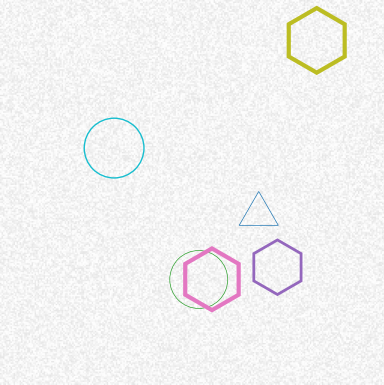[{"shape": "triangle", "thickness": 0.5, "radius": 0.29, "center": [0.672, 0.444]}, {"shape": "circle", "thickness": 0.5, "radius": 0.38, "center": [0.516, 0.274]}, {"shape": "hexagon", "thickness": 2, "radius": 0.35, "center": [0.721, 0.306]}, {"shape": "hexagon", "thickness": 3, "radius": 0.4, "center": [0.551, 0.275]}, {"shape": "hexagon", "thickness": 3, "radius": 0.42, "center": [0.823, 0.895]}, {"shape": "circle", "thickness": 1, "radius": 0.39, "center": [0.296, 0.615]}]